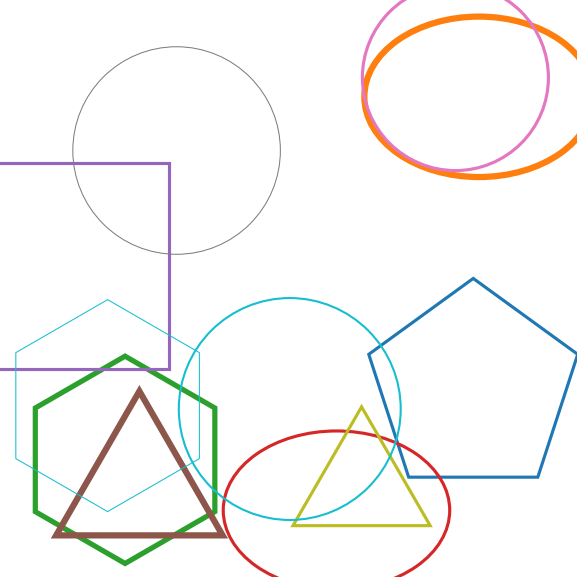[{"shape": "pentagon", "thickness": 1.5, "radius": 0.95, "center": [0.819, 0.327]}, {"shape": "oval", "thickness": 3, "radius": 0.99, "center": [0.829, 0.831]}, {"shape": "hexagon", "thickness": 2.5, "radius": 0.9, "center": [0.217, 0.203]}, {"shape": "oval", "thickness": 1.5, "radius": 0.98, "center": [0.583, 0.116]}, {"shape": "square", "thickness": 1.5, "radius": 0.89, "center": [0.115, 0.539]}, {"shape": "triangle", "thickness": 3, "radius": 0.83, "center": [0.241, 0.155]}, {"shape": "circle", "thickness": 1.5, "radius": 0.81, "center": [0.789, 0.865]}, {"shape": "circle", "thickness": 0.5, "radius": 0.9, "center": [0.306, 0.738]}, {"shape": "triangle", "thickness": 1.5, "radius": 0.69, "center": [0.626, 0.157]}, {"shape": "circle", "thickness": 1, "radius": 0.96, "center": [0.502, 0.291]}, {"shape": "hexagon", "thickness": 0.5, "radius": 0.92, "center": [0.186, 0.297]}]